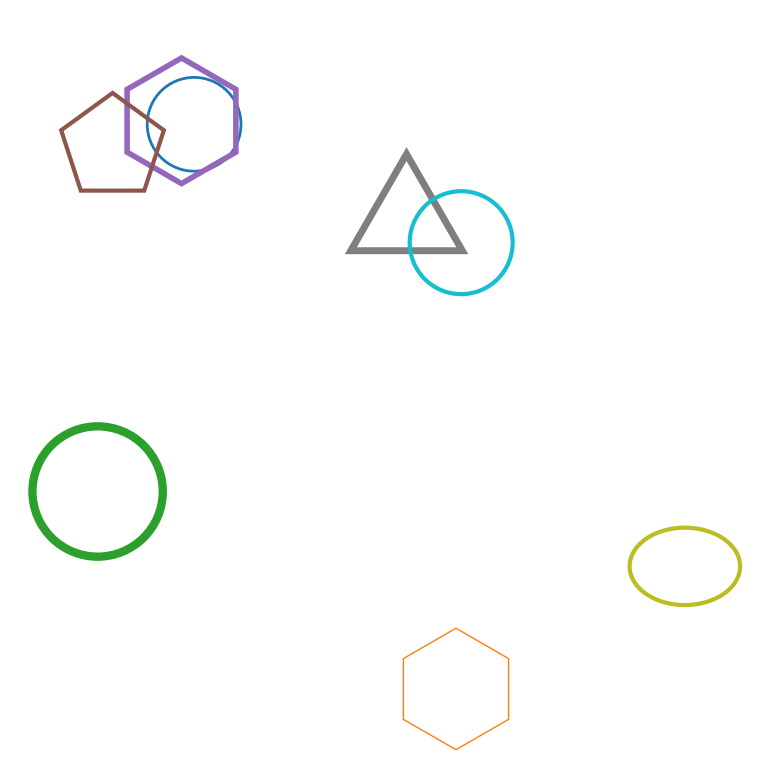[{"shape": "circle", "thickness": 1, "radius": 0.3, "center": [0.252, 0.839]}, {"shape": "hexagon", "thickness": 0.5, "radius": 0.39, "center": [0.592, 0.105]}, {"shape": "circle", "thickness": 3, "radius": 0.42, "center": [0.127, 0.362]}, {"shape": "hexagon", "thickness": 2, "radius": 0.41, "center": [0.236, 0.843]}, {"shape": "pentagon", "thickness": 1.5, "radius": 0.35, "center": [0.146, 0.809]}, {"shape": "triangle", "thickness": 2.5, "radius": 0.42, "center": [0.528, 0.716]}, {"shape": "oval", "thickness": 1.5, "radius": 0.36, "center": [0.889, 0.264]}, {"shape": "circle", "thickness": 1.5, "radius": 0.33, "center": [0.599, 0.685]}]